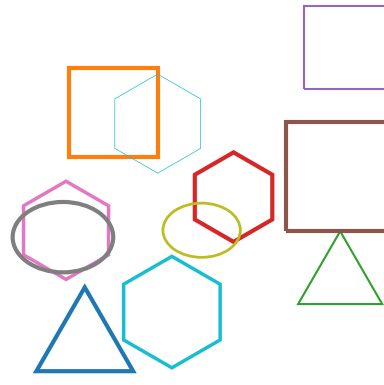[{"shape": "triangle", "thickness": 3, "radius": 0.73, "center": [0.22, 0.108]}, {"shape": "square", "thickness": 3, "radius": 0.58, "center": [0.295, 0.708]}, {"shape": "triangle", "thickness": 1.5, "radius": 0.63, "center": [0.884, 0.273]}, {"shape": "hexagon", "thickness": 3, "radius": 0.58, "center": [0.607, 0.488]}, {"shape": "square", "thickness": 1.5, "radius": 0.54, "center": [0.897, 0.877]}, {"shape": "square", "thickness": 3, "radius": 0.71, "center": [0.885, 0.542]}, {"shape": "hexagon", "thickness": 2.5, "radius": 0.64, "center": [0.172, 0.402]}, {"shape": "oval", "thickness": 3, "radius": 0.65, "center": [0.163, 0.384]}, {"shape": "oval", "thickness": 2, "radius": 0.5, "center": [0.524, 0.402]}, {"shape": "hexagon", "thickness": 2.5, "radius": 0.72, "center": [0.446, 0.189]}, {"shape": "hexagon", "thickness": 0.5, "radius": 0.64, "center": [0.41, 0.679]}]